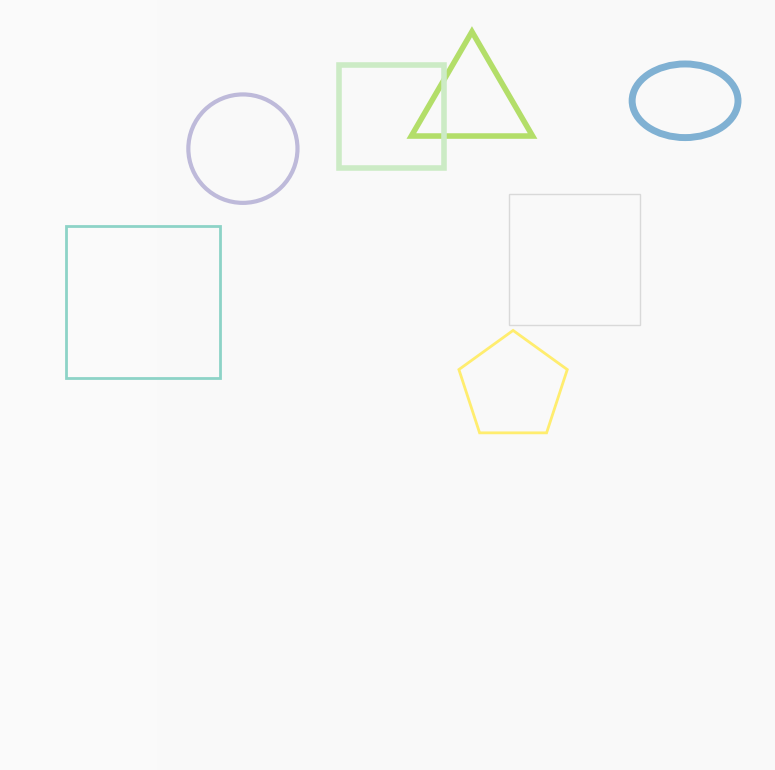[{"shape": "square", "thickness": 1, "radius": 0.5, "center": [0.185, 0.608]}, {"shape": "circle", "thickness": 1.5, "radius": 0.35, "center": [0.313, 0.807]}, {"shape": "oval", "thickness": 2.5, "radius": 0.34, "center": [0.884, 0.869]}, {"shape": "triangle", "thickness": 2, "radius": 0.45, "center": [0.609, 0.868]}, {"shape": "square", "thickness": 0.5, "radius": 0.42, "center": [0.741, 0.663]}, {"shape": "square", "thickness": 2, "radius": 0.34, "center": [0.505, 0.849]}, {"shape": "pentagon", "thickness": 1, "radius": 0.37, "center": [0.662, 0.497]}]